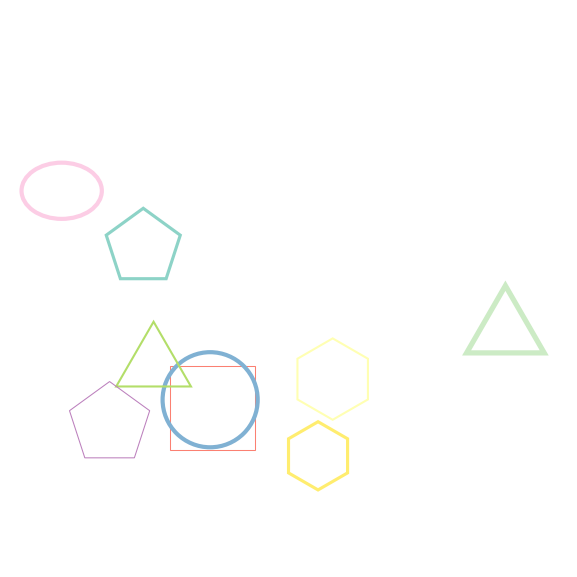[{"shape": "pentagon", "thickness": 1.5, "radius": 0.34, "center": [0.248, 0.571]}, {"shape": "hexagon", "thickness": 1, "radius": 0.35, "center": [0.576, 0.343]}, {"shape": "square", "thickness": 0.5, "radius": 0.37, "center": [0.368, 0.292]}, {"shape": "circle", "thickness": 2, "radius": 0.41, "center": [0.364, 0.307]}, {"shape": "triangle", "thickness": 1, "radius": 0.37, "center": [0.266, 0.367]}, {"shape": "oval", "thickness": 2, "radius": 0.35, "center": [0.107, 0.669]}, {"shape": "pentagon", "thickness": 0.5, "radius": 0.37, "center": [0.19, 0.265]}, {"shape": "triangle", "thickness": 2.5, "radius": 0.39, "center": [0.875, 0.427]}, {"shape": "hexagon", "thickness": 1.5, "radius": 0.3, "center": [0.551, 0.21]}]